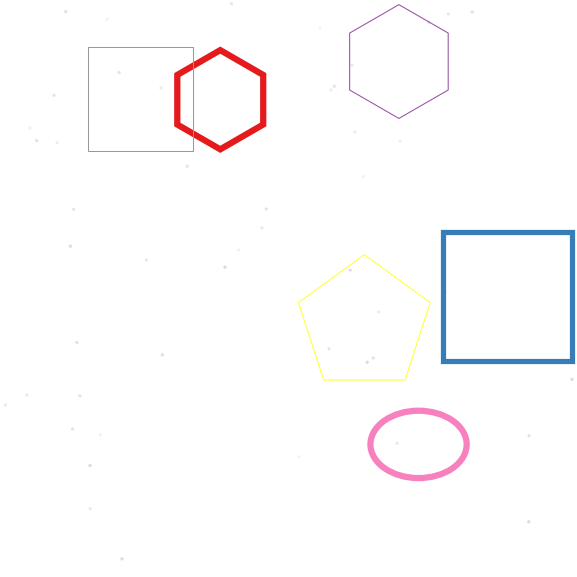[{"shape": "hexagon", "thickness": 3, "radius": 0.43, "center": [0.381, 0.826]}, {"shape": "square", "thickness": 2.5, "radius": 0.56, "center": [0.879, 0.485]}, {"shape": "hexagon", "thickness": 0.5, "radius": 0.49, "center": [0.691, 0.893]}, {"shape": "pentagon", "thickness": 0.5, "radius": 0.6, "center": [0.631, 0.438]}, {"shape": "oval", "thickness": 3, "radius": 0.42, "center": [0.725, 0.23]}, {"shape": "square", "thickness": 0.5, "radius": 0.45, "center": [0.243, 0.827]}]